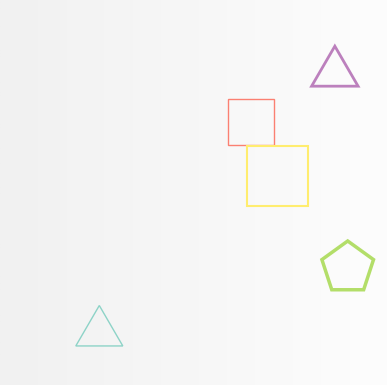[{"shape": "triangle", "thickness": 1, "radius": 0.35, "center": [0.256, 0.136]}, {"shape": "square", "thickness": 1, "radius": 0.3, "center": [0.648, 0.683]}, {"shape": "pentagon", "thickness": 2.5, "radius": 0.35, "center": [0.897, 0.304]}, {"shape": "triangle", "thickness": 2, "radius": 0.35, "center": [0.864, 0.811]}, {"shape": "square", "thickness": 1.5, "radius": 0.39, "center": [0.716, 0.542]}]